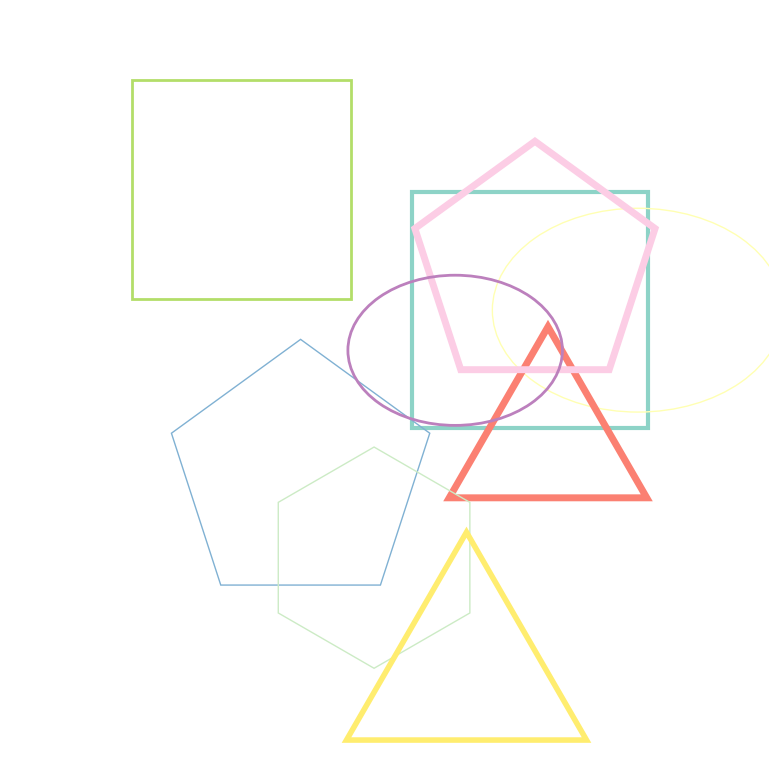[{"shape": "square", "thickness": 1.5, "radius": 0.77, "center": [0.689, 0.597]}, {"shape": "oval", "thickness": 0.5, "radius": 0.95, "center": [0.828, 0.597]}, {"shape": "triangle", "thickness": 2.5, "radius": 0.74, "center": [0.712, 0.428]}, {"shape": "pentagon", "thickness": 0.5, "radius": 0.88, "center": [0.39, 0.383]}, {"shape": "square", "thickness": 1, "radius": 0.71, "center": [0.313, 0.754]}, {"shape": "pentagon", "thickness": 2.5, "radius": 0.82, "center": [0.695, 0.653]}, {"shape": "oval", "thickness": 1, "radius": 0.7, "center": [0.591, 0.545]}, {"shape": "hexagon", "thickness": 0.5, "radius": 0.72, "center": [0.486, 0.276]}, {"shape": "triangle", "thickness": 2, "radius": 0.9, "center": [0.606, 0.129]}]